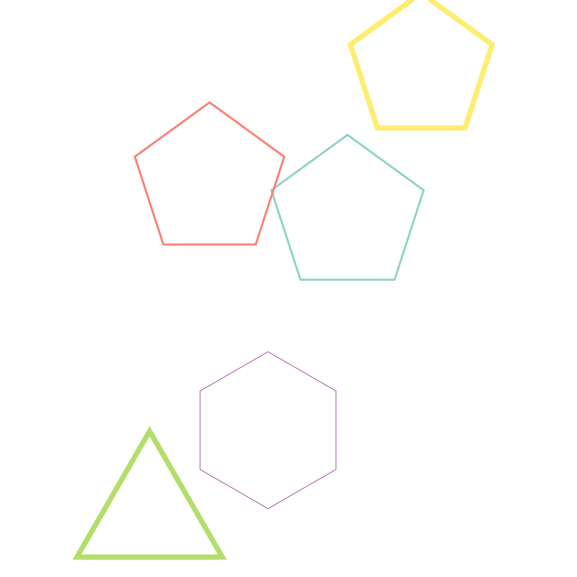[{"shape": "pentagon", "thickness": 1, "radius": 0.69, "center": [0.602, 0.627]}, {"shape": "pentagon", "thickness": 1, "radius": 0.68, "center": [0.363, 0.686]}, {"shape": "triangle", "thickness": 2.5, "radius": 0.73, "center": [0.259, 0.107]}, {"shape": "hexagon", "thickness": 0.5, "radius": 0.68, "center": [0.464, 0.254]}, {"shape": "pentagon", "thickness": 2.5, "radius": 0.65, "center": [0.729, 0.882]}]